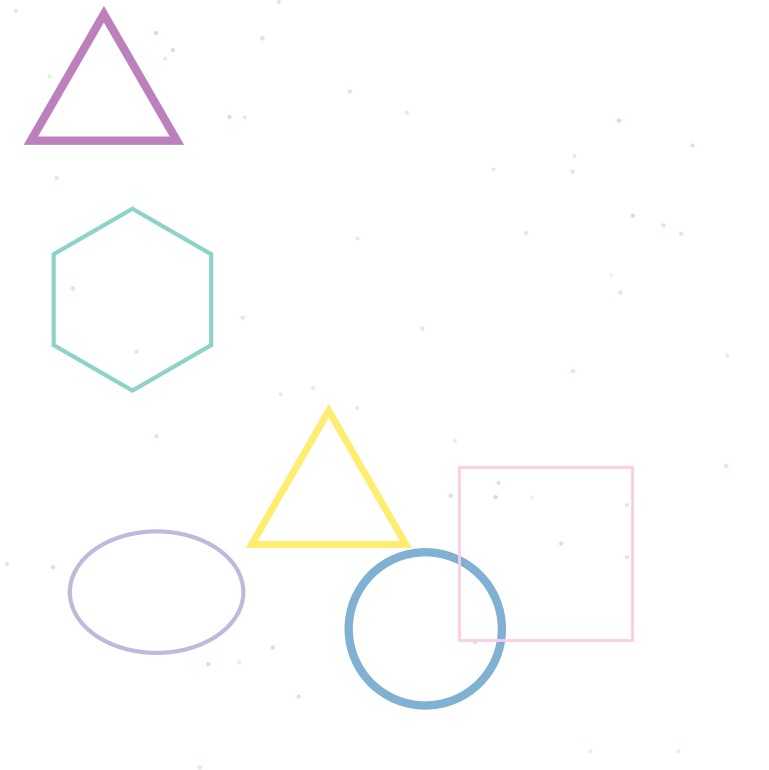[{"shape": "hexagon", "thickness": 1.5, "radius": 0.59, "center": [0.172, 0.611]}, {"shape": "oval", "thickness": 1.5, "radius": 0.56, "center": [0.203, 0.231]}, {"shape": "circle", "thickness": 3, "radius": 0.5, "center": [0.552, 0.183]}, {"shape": "square", "thickness": 1, "radius": 0.56, "center": [0.708, 0.281]}, {"shape": "triangle", "thickness": 3, "radius": 0.55, "center": [0.135, 0.872]}, {"shape": "triangle", "thickness": 2.5, "radius": 0.58, "center": [0.427, 0.351]}]